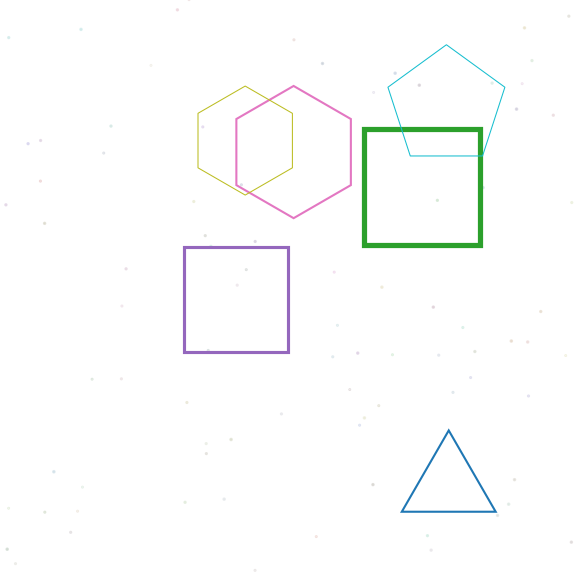[{"shape": "triangle", "thickness": 1, "radius": 0.47, "center": [0.777, 0.16]}, {"shape": "square", "thickness": 2.5, "radius": 0.5, "center": [0.73, 0.675]}, {"shape": "square", "thickness": 1.5, "radius": 0.45, "center": [0.409, 0.48]}, {"shape": "hexagon", "thickness": 1, "radius": 0.57, "center": [0.508, 0.736]}, {"shape": "hexagon", "thickness": 0.5, "radius": 0.47, "center": [0.425, 0.756]}, {"shape": "pentagon", "thickness": 0.5, "radius": 0.53, "center": [0.773, 0.815]}]